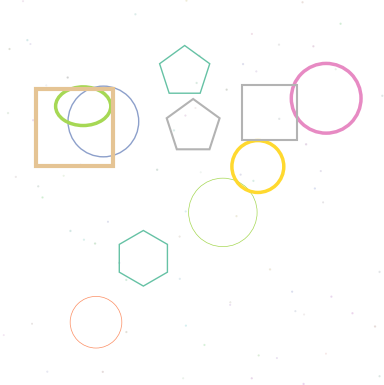[{"shape": "pentagon", "thickness": 1, "radius": 0.34, "center": [0.48, 0.813]}, {"shape": "hexagon", "thickness": 1, "radius": 0.36, "center": [0.372, 0.329]}, {"shape": "circle", "thickness": 0.5, "radius": 0.34, "center": [0.249, 0.163]}, {"shape": "circle", "thickness": 1, "radius": 0.46, "center": [0.268, 0.684]}, {"shape": "circle", "thickness": 2.5, "radius": 0.45, "center": [0.847, 0.745]}, {"shape": "circle", "thickness": 0.5, "radius": 0.44, "center": [0.579, 0.448]}, {"shape": "oval", "thickness": 2.5, "radius": 0.36, "center": [0.216, 0.724]}, {"shape": "circle", "thickness": 2.5, "radius": 0.34, "center": [0.67, 0.567]}, {"shape": "square", "thickness": 3, "radius": 0.5, "center": [0.193, 0.67]}, {"shape": "square", "thickness": 1.5, "radius": 0.36, "center": [0.699, 0.708]}, {"shape": "pentagon", "thickness": 1.5, "radius": 0.36, "center": [0.502, 0.671]}]